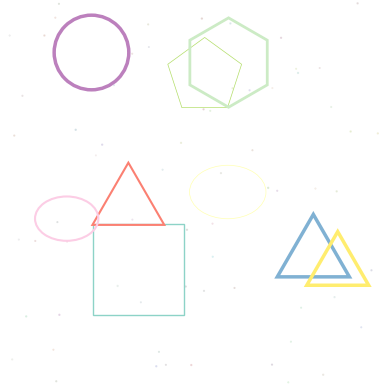[{"shape": "square", "thickness": 1, "radius": 0.59, "center": [0.36, 0.3]}, {"shape": "oval", "thickness": 0.5, "radius": 0.5, "center": [0.592, 0.501]}, {"shape": "triangle", "thickness": 1.5, "radius": 0.54, "center": [0.333, 0.47]}, {"shape": "triangle", "thickness": 2.5, "radius": 0.54, "center": [0.814, 0.335]}, {"shape": "pentagon", "thickness": 0.5, "radius": 0.5, "center": [0.532, 0.802]}, {"shape": "oval", "thickness": 1.5, "radius": 0.41, "center": [0.173, 0.432]}, {"shape": "circle", "thickness": 2.5, "radius": 0.48, "center": [0.238, 0.864]}, {"shape": "hexagon", "thickness": 2, "radius": 0.58, "center": [0.594, 0.838]}, {"shape": "triangle", "thickness": 2.5, "radius": 0.46, "center": [0.877, 0.305]}]